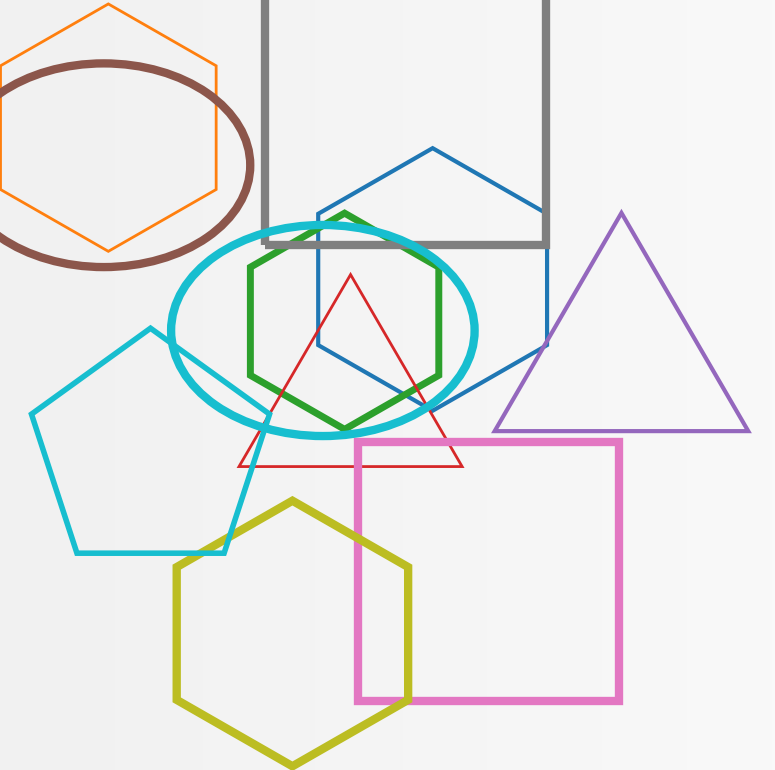[{"shape": "hexagon", "thickness": 1.5, "radius": 0.85, "center": [0.558, 0.637]}, {"shape": "hexagon", "thickness": 1, "radius": 0.8, "center": [0.14, 0.834]}, {"shape": "hexagon", "thickness": 2.5, "radius": 0.7, "center": [0.445, 0.583]}, {"shape": "triangle", "thickness": 1, "radius": 0.83, "center": [0.452, 0.477]}, {"shape": "triangle", "thickness": 1.5, "radius": 0.94, "center": [0.802, 0.535]}, {"shape": "oval", "thickness": 3, "radius": 0.94, "center": [0.134, 0.785]}, {"shape": "square", "thickness": 3, "radius": 0.84, "center": [0.631, 0.258]}, {"shape": "square", "thickness": 3, "radius": 0.91, "center": [0.524, 0.863]}, {"shape": "hexagon", "thickness": 3, "radius": 0.86, "center": [0.377, 0.177]}, {"shape": "pentagon", "thickness": 2, "radius": 0.81, "center": [0.194, 0.412]}, {"shape": "oval", "thickness": 3, "radius": 0.98, "center": [0.417, 0.571]}]